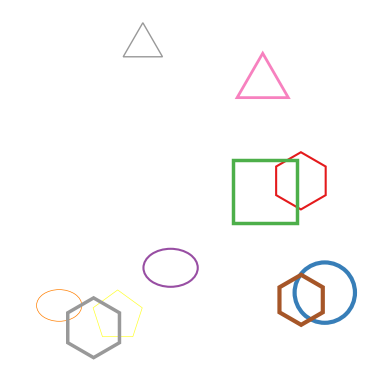[{"shape": "hexagon", "thickness": 1.5, "radius": 0.37, "center": [0.782, 0.53]}, {"shape": "circle", "thickness": 3, "radius": 0.39, "center": [0.844, 0.24]}, {"shape": "square", "thickness": 2.5, "radius": 0.41, "center": [0.688, 0.503]}, {"shape": "oval", "thickness": 1.5, "radius": 0.35, "center": [0.443, 0.304]}, {"shape": "oval", "thickness": 0.5, "radius": 0.29, "center": [0.154, 0.207]}, {"shape": "pentagon", "thickness": 0.5, "radius": 0.34, "center": [0.306, 0.18]}, {"shape": "hexagon", "thickness": 3, "radius": 0.32, "center": [0.782, 0.221]}, {"shape": "triangle", "thickness": 2, "radius": 0.38, "center": [0.682, 0.785]}, {"shape": "hexagon", "thickness": 2.5, "radius": 0.39, "center": [0.243, 0.149]}, {"shape": "triangle", "thickness": 1, "radius": 0.29, "center": [0.371, 0.882]}]